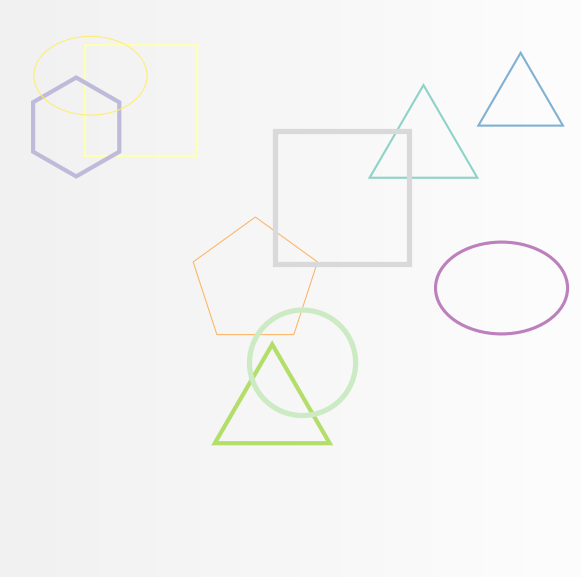[{"shape": "triangle", "thickness": 1, "radius": 0.53, "center": [0.729, 0.745]}, {"shape": "square", "thickness": 1, "radius": 0.48, "center": [0.242, 0.825]}, {"shape": "hexagon", "thickness": 2, "radius": 0.43, "center": [0.131, 0.779]}, {"shape": "triangle", "thickness": 1, "radius": 0.42, "center": [0.896, 0.824]}, {"shape": "pentagon", "thickness": 0.5, "radius": 0.56, "center": [0.439, 0.511]}, {"shape": "triangle", "thickness": 2, "radius": 0.57, "center": [0.468, 0.289]}, {"shape": "square", "thickness": 2.5, "radius": 0.57, "center": [0.589, 0.657]}, {"shape": "oval", "thickness": 1.5, "radius": 0.57, "center": [0.863, 0.5]}, {"shape": "circle", "thickness": 2.5, "radius": 0.46, "center": [0.521, 0.371]}, {"shape": "oval", "thickness": 0.5, "radius": 0.49, "center": [0.156, 0.868]}]